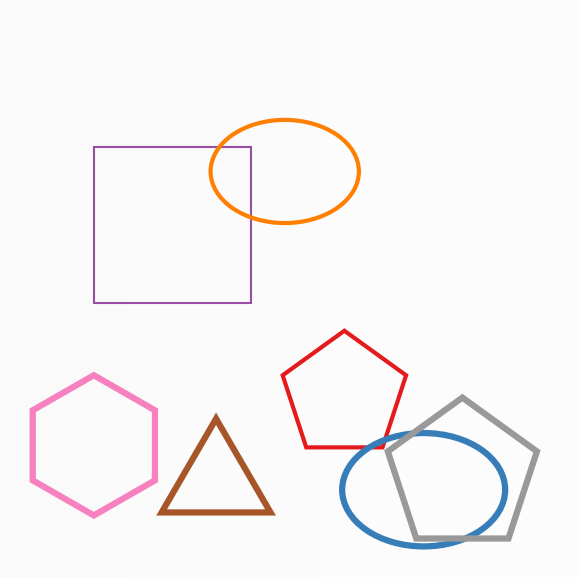[{"shape": "pentagon", "thickness": 2, "radius": 0.56, "center": [0.592, 0.315]}, {"shape": "oval", "thickness": 3, "radius": 0.7, "center": [0.729, 0.151]}, {"shape": "square", "thickness": 1, "radius": 0.68, "center": [0.297, 0.61]}, {"shape": "oval", "thickness": 2, "radius": 0.64, "center": [0.49, 0.702]}, {"shape": "triangle", "thickness": 3, "radius": 0.54, "center": [0.372, 0.166]}, {"shape": "hexagon", "thickness": 3, "radius": 0.61, "center": [0.161, 0.228]}, {"shape": "pentagon", "thickness": 3, "radius": 0.67, "center": [0.795, 0.176]}]